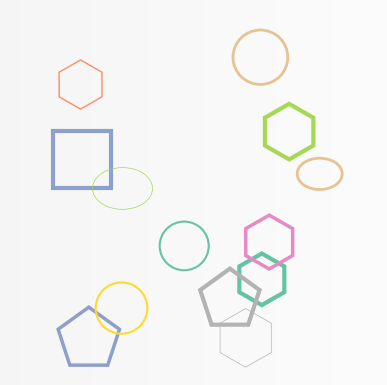[{"shape": "circle", "thickness": 1.5, "radius": 0.32, "center": [0.475, 0.361]}, {"shape": "hexagon", "thickness": 3, "radius": 0.33, "center": [0.676, 0.275]}, {"shape": "hexagon", "thickness": 1, "radius": 0.32, "center": [0.208, 0.78]}, {"shape": "square", "thickness": 3, "radius": 0.37, "center": [0.212, 0.586]}, {"shape": "pentagon", "thickness": 2.5, "radius": 0.42, "center": [0.229, 0.119]}, {"shape": "hexagon", "thickness": 2.5, "radius": 0.35, "center": [0.695, 0.371]}, {"shape": "hexagon", "thickness": 3, "radius": 0.36, "center": [0.746, 0.658]}, {"shape": "oval", "thickness": 0.5, "radius": 0.39, "center": [0.316, 0.51]}, {"shape": "circle", "thickness": 1.5, "radius": 0.33, "center": [0.314, 0.2]}, {"shape": "circle", "thickness": 2, "radius": 0.35, "center": [0.672, 0.851]}, {"shape": "oval", "thickness": 2, "radius": 0.29, "center": [0.825, 0.548]}, {"shape": "pentagon", "thickness": 3, "radius": 0.4, "center": [0.593, 0.222]}, {"shape": "hexagon", "thickness": 0.5, "radius": 0.38, "center": [0.634, 0.122]}]